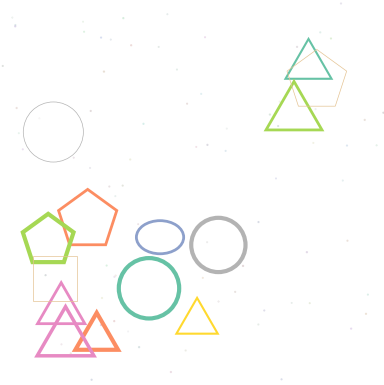[{"shape": "circle", "thickness": 3, "radius": 0.39, "center": [0.387, 0.251]}, {"shape": "triangle", "thickness": 1.5, "radius": 0.34, "center": [0.801, 0.83]}, {"shape": "pentagon", "thickness": 2, "radius": 0.4, "center": [0.228, 0.429]}, {"shape": "triangle", "thickness": 3, "radius": 0.32, "center": [0.251, 0.123]}, {"shape": "oval", "thickness": 2, "radius": 0.31, "center": [0.416, 0.384]}, {"shape": "triangle", "thickness": 2.5, "radius": 0.43, "center": [0.17, 0.118]}, {"shape": "triangle", "thickness": 2, "radius": 0.35, "center": [0.159, 0.195]}, {"shape": "triangle", "thickness": 2, "radius": 0.42, "center": [0.764, 0.704]}, {"shape": "pentagon", "thickness": 3, "radius": 0.35, "center": [0.125, 0.375]}, {"shape": "triangle", "thickness": 1.5, "radius": 0.31, "center": [0.512, 0.164]}, {"shape": "square", "thickness": 0.5, "radius": 0.29, "center": [0.143, 0.276]}, {"shape": "pentagon", "thickness": 0.5, "radius": 0.41, "center": [0.823, 0.79]}, {"shape": "circle", "thickness": 0.5, "radius": 0.39, "center": [0.139, 0.657]}, {"shape": "circle", "thickness": 3, "radius": 0.35, "center": [0.567, 0.364]}]